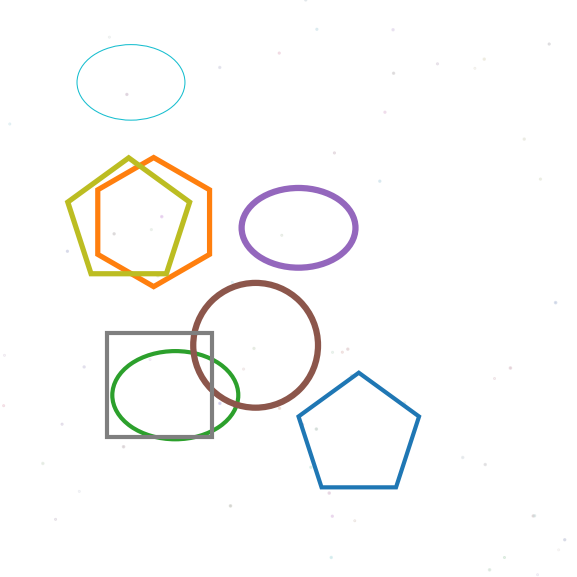[{"shape": "pentagon", "thickness": 2, "radius": 0.55, "center": [0.621, 0.244]}, {"shape": "hexagon", "thickness": 2.5, "radius": 0.56, "center": [0.266, 0.615]}, {"shape": "oval", "thickness": 2, "radius": 0.55, "center": [0.304, 0.315]}, {"shape": "oval", "thickness": 3, "radius": 0.49, "center": [0.517, 0.605]}, {"shape": "circle", "thickness": 3, "radius": 0.54, "center": [0.443, 0.401]}, {"shape": "square", "thickness": 2, "radius": 0.45, "center": [0.277, 0.332]}, {"shape": "pentagon", "thickness": 2.5, "radius": 0.55, "center": [0.223, 0.615]}, {"shape": "oval", "thickness": 0.5, "radius": 0.47, "center": [0.227, 0.856]}]